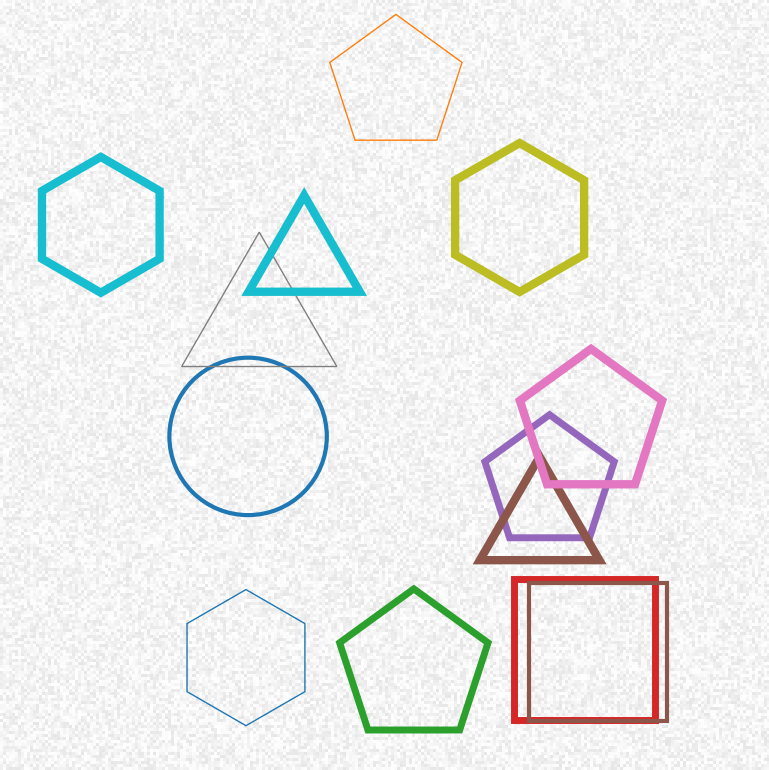[{"shape": "hexagon", "thickness": 0.5, "radius": 0.44, "center": [0.319, 0.146]}, {"shape": "circle", "thickness": 1.5, "radius": 0.51, "center": [0.322, 0.433]}, {"shape": "pentagon", "thickness": 0.5, "radius": 0.45, "center": [0.514, 0.891]}, {"shape": "pentagon", "thickness": 2.5, "radius": 0.51, "center": [0.537, 0.134]}, {"shape": "square", "thickness": 2.5, "radius": 0.46, "center": [0.759, 0.156]}, {"shape": "pentagon", "thickness": 2.5, "radius": 0.44, "center": [0.714, 0.373]}, {"shape": "triangle", "thickness": 3, "radius": 0.45, "center": [0.701, 0.317]}, {"shape": "square", "thickness": 1.5, "radius": 0.45, "center": [0.777, 0.154]}, {"shape": "pentagon", "thickness": 3, "radius": 0.49, "center": [0.768, 0.45]}, {"shape": "triangle", "thickness": 0.5, "radius": 0.58, "center": [0.337, 0.582]}, {"shape": "hexagon", "thickness": 3, "radius": 0.48, "center": [0.675, 0.718]}, {"shape": "hexagon", "thickness": 3, "radius": 0.44, "center": [0.131, 0.708]}, {"shape": "triangle", "thickness": 3, "radius": 0.42, "center": [0.395, 0.663]}]